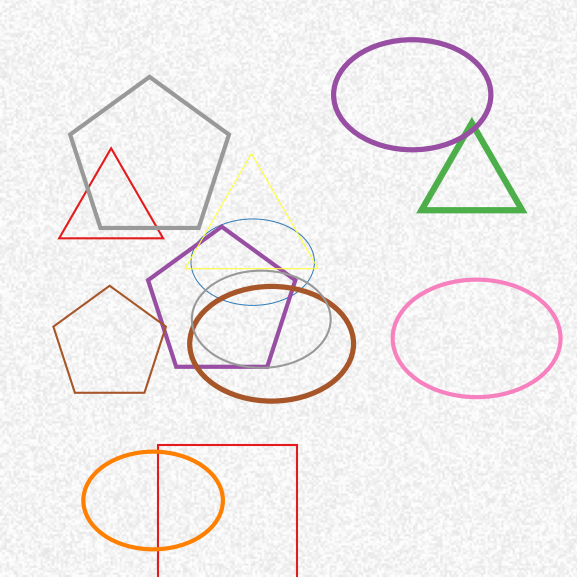[{"shape": "square", "thickness": 1, "radius": 0.6, "center": [0.394, 0.108]}, {"shape": "triangle", "thickness": 1, "radius": 0.52, "center": [0.192, 0.638]}, {"shape": "oval", "thickness": 0.5, "radius": 0.53, "center": [0.438, 0.545]}, {"shape": "triangle", "thickness": 3, "radius": 0.5, "center": [0.817, 0.685]}, {"shape": "pentagon", "thickness": 2, "radius": 0.67, "center": [0.384, 0.473]}, {"shape": "oval", "thickness": 2.5, "radius": 0.68, "center": [0.714, 0.835]}, {"shape": "oval", "thickness": 2, "radius": 0.6, "center": [0.265, 0.132]}, {"shape": "triangle", "thickness": 0.5, "radius": 0.67, "center": [0.436, 0.6]}, {"shape": "pentagon", "thickness": 1, "radius": 0.51, "center": [0.19, 0.402]}, {"shape": "oval", "thickness": 2.5, "radius": 0.71, "center": [0.47, 0.404]}, {"shape": "oval", "thickness": 2, "radius": 0.73, "center": [0.825, 0.413]}, {"shape": "pentagon", "thickness": 2, "radius": 0.72, "center": [0.259, 0.721]}, {"shape": "oval", "thickness": 1, "radius": 0.6, "center": [0.452, 0.446]}]